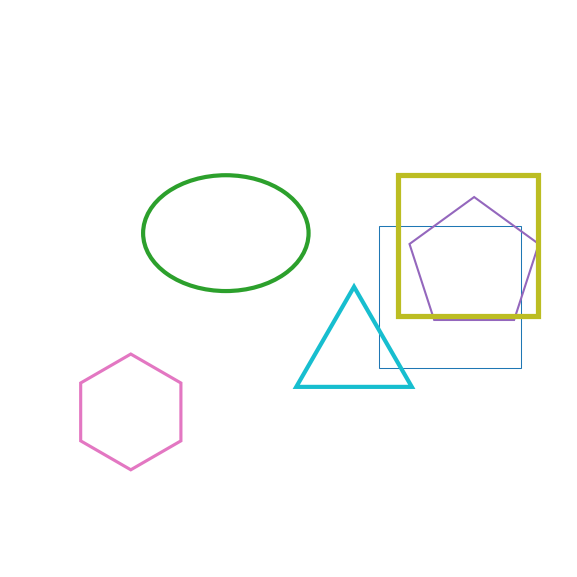[{"shape": "square", "thickness": 0.5, "radius": 0.62, "center": [0.78, 0.486]}, {"shape": "oval", "thickness": 2, "radius": 0.72, "center": [0.391, 0.595]}, {"shape": "pentagon", "thickness": 1, "radius": 0.59, "center": [0.821, 0.54]}, {"shape": "hexagon", "thickness": 1.5, "radius": 0.5, "center": [0.226, 0.286]}, {"shape": "square", "thickness": 2.5, "radius": 0.61, "center": [0.811, 0.574]}, {"shape": "triangle", "thickness": 2, "radius": 0.58, "center": [0.613, 0.387]}]